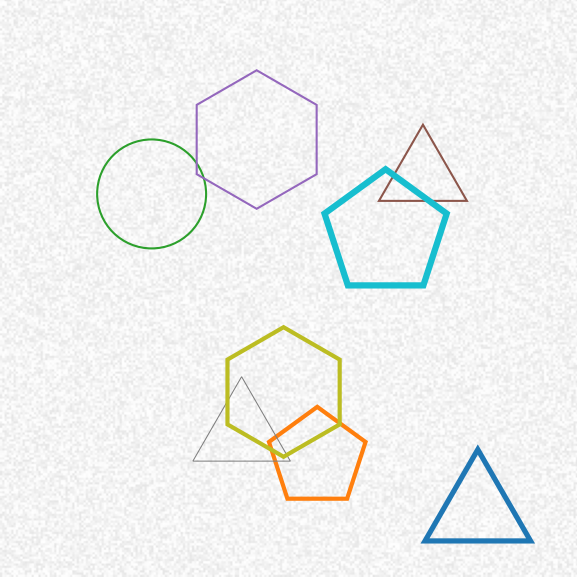[{"shape": "triangle", "thickness": 2.5, "radius": 0.53, "center": [0.827, 0.115]}, {"shape": "pentagon", "thickness": 2, "radius": 0.44, "center": [0.549, 0.207]}, {"shape": "circle", "thickness": 1, "radius": 0.47, "center": [0.263, 0.663]}, {"shape": "hexagon", "thickness": 1, "radius": 0.6, "center": [0.444, 0.758]}, {"shape": "triangle", "thickness": 1, "radius": 0.44, "center": [0.732, 0.695]}, {"shape": "triangle", "thickness": 0.5, "radius": 0.49, "center": [0.418, 0.249]}, {"shape": "hexagon", "thickness": 2, "radius": 0.56, "center": [0.491, 0.32]}, {"shape": "pentagon", "thickness": 3, "radius": 0.56, "center": [0.668, 0.595]}]